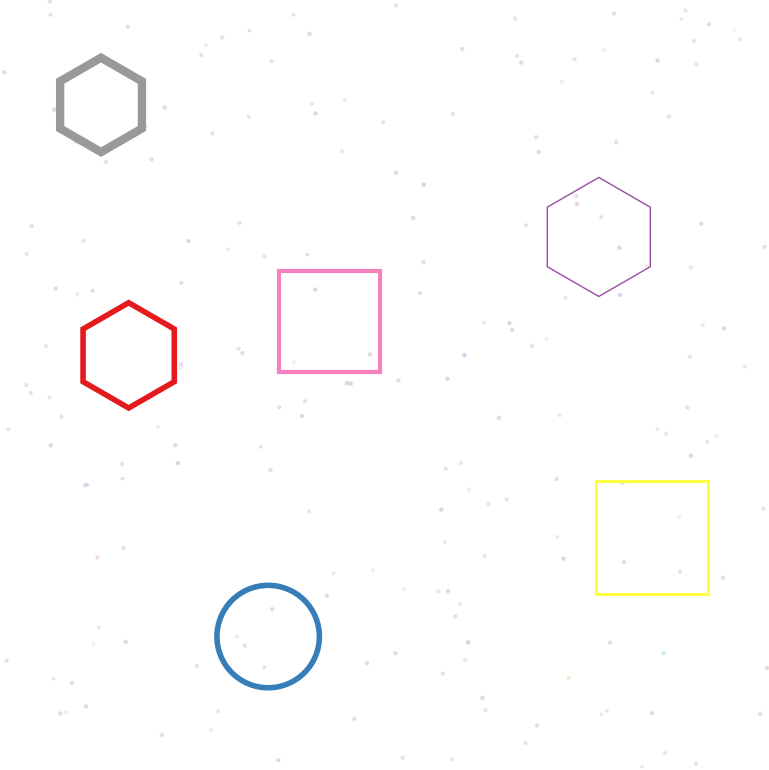[{"shape": "hexagon", "thickness": 2, "radius": 0.34, "center": [0.167, 0.539]}, {"shape": "circle", "thickness": 2, "radius": 0.33, "center": [0.348, 0.173]}, {"shape": "hexagon", "thickness": 0.5, "radius": 0.39, "center": [0.778, 0.692]}, {"shape": "square", "thickness": 1, "radius": 0.36, "center": [0.847, 0.302]}, {"shape": "square", "thickness": 1.5, "radius": 0.33, "center": [0.428, 0.582]}, {"shape": "hexagon", "thickness": 3, "radius": 0.31, "center": [0.131, 0.864]}]